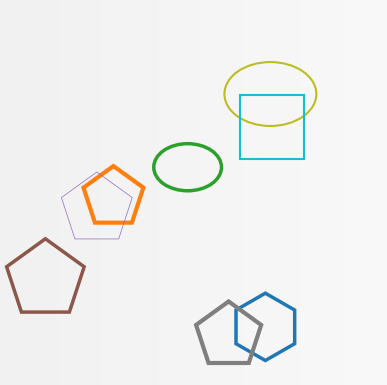[{"shape": "hexagon", "thickness": 2.5, "radius": 0.44, "center": [0.685, 0.151]}, {"shape": "pentagon", "thickness": 3, "radius": 0.41, "center": [0.293, 0.487]}, {"shape": "oval", "thickness": 2.5, "radius": 0.44, "center": [0.484, 0.566]}, {"shape": "pentagon", "thickness": 0.5, "radius": 0.48, "center": [0.25, 0.457]}, {"shape": "pentagon", "thickness": 2.5, "radius": 0.53, "center": [0.117, 0.275]}, {"shape": "pentagon", "thickness": 3, "radius": 0.44, "center": [0.59, 0.129]}, {"shape": "oval", "thickness": 1.5, "radius": 0.59, "center": [0.698, 0.756]}, {"shape": "square", "thickness": 1.5, "radius": 0.42, "center": [0.702, 0.67]}]